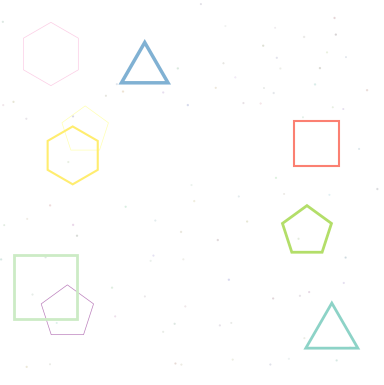[{"shape": "triangle", "thickness": 2, "radius": 0.39, "center": [0.862, 0.135]}, {"shape": "pentagon", "thickness": 0.5, "radius": 0.32, "center": [0.221, 0.662]}, {"shape": "square", "thickness": 1.5, "radius": 0.29, "center": [0.822, 0.627]}, {"shape": "triangle", "thickness": 2.5, "radius": 0.35, "center": [0.376, 0.82]}, {"shape": "pentagon", "thickness": 2, "radius": 0.33, "center": [0.797, 0.399]}, {"shape": "hexagon", "thickness": 0.5, "radius": 0.41, "center": [0.132, 0.86]}, {"shape": "pentagon", "thickness": 0.5, "radius": 0.36, "center": [0.175, 0.189]}, {"shape": "square", "thickness": 2, "radius": 0.41, "center": [0.118, 0.254]}, {"shape": "hexagon", "thickness": 1.5, "radius": 0.38, "center": [0.189, 0.596]}]